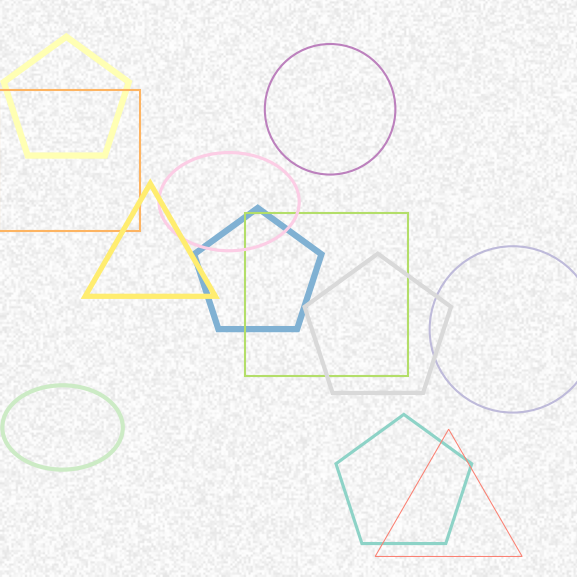[{"shape": "pentagon", "thickness": 1.5, "radius": 0.62, "center": [0.699, 0.158]}, {"shape": "pentagon", "thickness": 3, "radius": 0.57, "center": [0.115, 0.822]}, {"shape": "circle", "thickness": 1, "radius": 0.72, "center": [0.888, 0.429]}, {"shape": "triangle", "thickness": 0.5, "radius": 0.73, "center": [0.777, 0.109]}, {"shape": "pentagon", "thickness": 3, "radius": 0.58, "center": [0.446, 0.523]}, {"shape": "square", "thickness": 1, "radius": 0.61, "center": [0.121, 0.721]}, {"shape": "square", "thickness": 1, "radius": 0.71, "center": [0.566, 0.49]}, {"shape": "oval", "thickness": 1.5, "radius": 0.61, "center": [0.397, 0.65]}, {"shape": "pentagon", "thickness": 2, "radius": 0.67, "center": [0.654, 0.427]}, {"shape": "circle", "thickness": 1, "radius": 0.57, "center": [0.572, 0.81]}, {"shape": "oval", "thickness": 2, "radius": 0.52, "center": [0.108, 0.259]}, {"shape": "triangle", "thickness": 2.5, "radius": 0.65, "center": [0.26, 0.551]}]